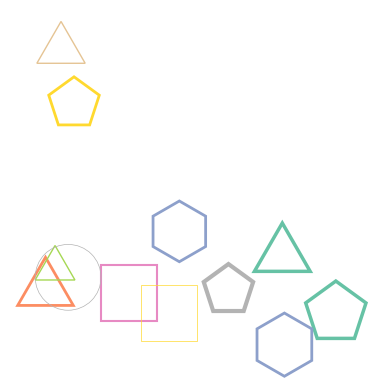[{"shape": "triangle", "thickness": 2.5, "radius": 0.42, "center": [0.733, 0.337]}, {"shape": "pentagon", "thickness": 2.5, "radius": 0.41, "center": [0.872, 0.188]}, {"shape": "triangle", "thickness": 2, "radius": 0.42, "center": [0.118, 0.248]}, {"shape": "hexagon", "thickness": 2, "radius": 0.41, "center": [0.739, 0.105]}, {"shape": "hexagon", "thickness": 2, "radius": 0.39, "center": [0.466, 0.399]}, {"shape": "square", "thickness": 1.5, "radius": 0.37, "center": [0.334, 0.238]}, {"shape": "triangle", "thickness": 1, "radius": 0.3, "center": [0.143, 0.303]}, {"shape": "square", "thickness": 0.5, "radius": 0.37, "center": [0.438, 0.188]}, {"shape": "pentagon", "thickness": 2, "radius": 0.35, "center": [0.192, 0.731]}, {"shape": "triangle", "thickness": 1, "radius": 0.36, "center": [0.159, 0.872]}, {"shape": "pentagon", "thickness": 3, "radius": 0.34, "center": [0.593, 0.247]}, {"shape": "circle", "thickness": 0.5, "radius": 0.43, "center": [0.177, 0.28]}]